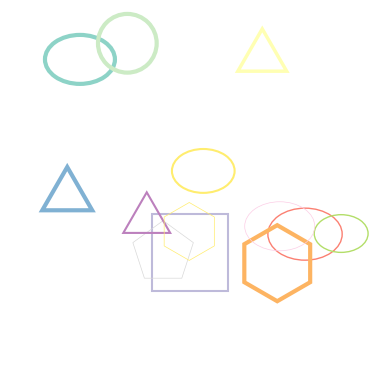[{"shape": "oval", "thickness": 3, "radius": 0.45, "center": [0.208, 0.846]}, {"shape": "triangle", "thickness": 2.5, "radius": 0.37, "center": [0.681, 0.852]}, {"shape": "square", "thickness": 1.5, "radius": 0.5, "center": [0.493, 0.344]}, {"shape": "oval", "thickness": 1, "radius": 0.48, "center": [0.792, 0.392]}, {"shape": "triangle", "thickness": 3, "radius": 0.37, "center": [0.175, 0.491]}, {"shape": "hexagon", "thickness": 3, "radius": 0.49, "center": [0.72, 0.316]}, {"shape": "oval", "thickness": 1, "radius": 0.35, "center": [0.886, 0.393]}, {"shape": "oval", "thickness": 0.5, "radius": 0.45, "center": [0.727, 0.412]}, {"shape": "pentagon", "thickness": 0.5, "radius": 0.41, "center": [0.424, 0.344]}, {"shape": "triangle", "thickness": 1.5, "radius": 0.35, "center": [0.381, 0.43]}, {"shape": "circle", "thickness": 3, "radius": 0.38, "center": [0.331, 0.888]}, {"shape": "oval", "thickness": 1.5, "radius": 0.41, "center": [0.528, 0.556]}, {"shape": "hexagon", "thickness": 0.5, "radius": 0.38, "center": [0.492, 0.399]}]